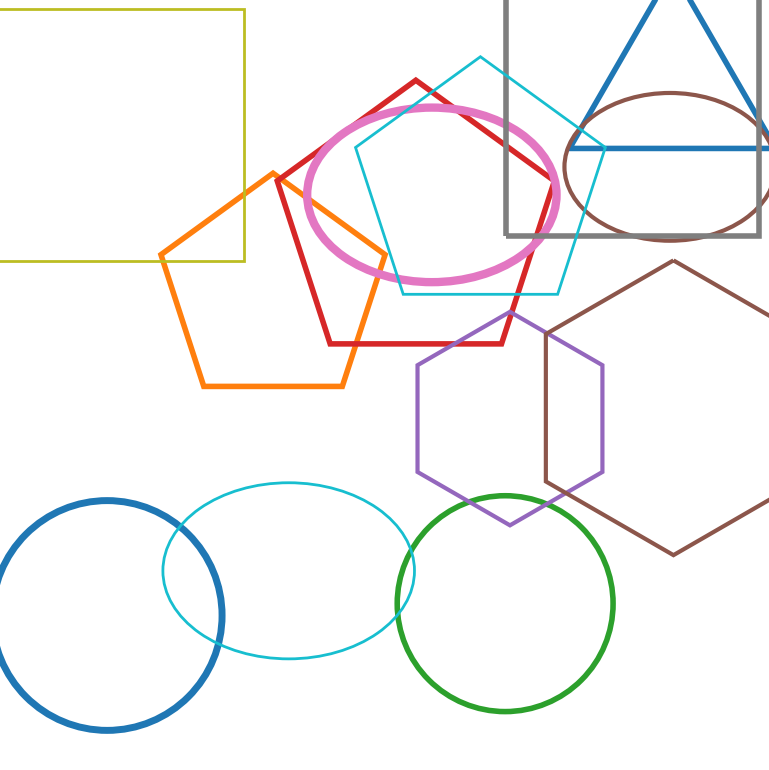[{"shape": "circle", "thickness": 2.5, "radius": 0.75, "center": [0.139, 0.201]}, {"shape": "triangle", "thickness": 2, "radius": 0.77, "center": [0.873, 0.885]}, {"shape": "pentagon", "thickness": 2, "radius": 0.77, "center": [0.355, 0.622]}, {"shape": "circle", "thickness": 2, "radius": 0.7, "center": [0.656, 0.216]}, {"shape": "pentagon", "thickness": 2, "radius": 0.95, "center": [0.54, 0.707]}, {"shape": "hexagon", "thickness": 1.5, "radius": 0.69, "center": [0.662, 0.456]}, {"shape": "oval", "thickness": 1.5, "radius": 0.69, "center": [0.87, 0.783]}, {"shape": "hexagon", "thickness": 1.5, "radius": 0.96, "center": [0.875, 0.47]}, {"shape": "oval", "thickness": 3, "radius": 0.81, "center": [0.561, 0.747]}, {"shape": "square", "thickness": 2, "radius": 0.82, "center": [0.822, 0.858]}, {"shape": "square", "thickness": 1, "radius": 0.82, "center": [0.154, 0.825]}, {"shape": "pentagon", "thickness": 1, "radius": 0.85, "center": [0.624, 0.756]}, {"shape": "oval", "thickness": 1, "radius": 0.82, "center": [0.375, 0.259]}]